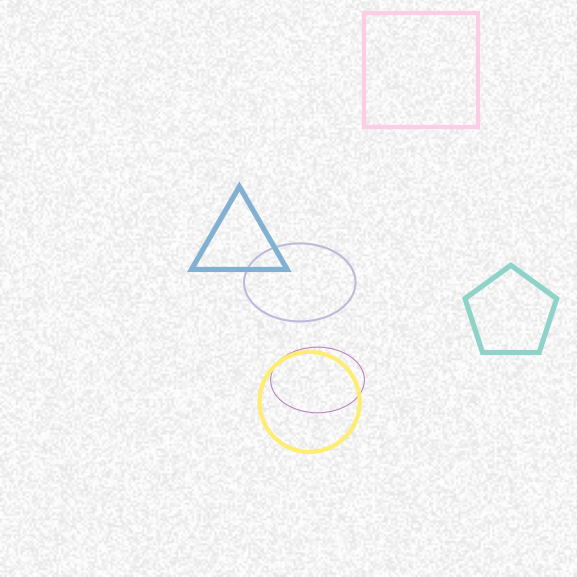[{"shape": "pentagon", "thickness": 2.5, "radius": 0.42, "center": [0.885, 0.456]}, {"shape": "oval", "thickness": 1, "radius": 0.48, "center": [0.519, 0.51]}, {"shape": "triangle", "thickness": 2.5, "radius": 0.48, "center": [0.414, 0.58]}, {"shape": "square", "thickness": 2, "radius": 0.49, "center": [0.729, 0.878]}, {"shape": "oval", "thickness": 0.5, "radius": 0.41, "center": [0.55, 0.341]}, {"shape": "circle", "thickness": 2, "radius": 0.43, "center": [0.536, 0.303]}]